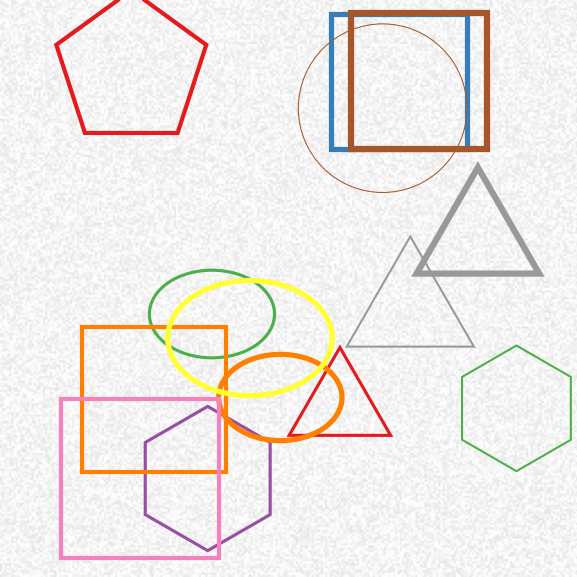[{"shape": "pentagon", "thickness": 2, "radius": 0.68, "center": [0.227, 0.879]}, {"shape": "triangle", "thickness": 1.5, "radius": 0.51, "center": [0.589, 0.296]}, {"shape": "square", "thickness": 2.5, "radius": 0.59, "center": [0.691, 0.858]}, {"shape": "oval", "thickness": 1.5, "radius": 0.54, "center": [0.367, 0.455]}, {"shape": "hexagon", "thickness": 1, "radius": 0.54, "center": [0.894, 0.292]}, {"shape": "hexagon", "thickness": 1.5, "radius": 0.62, "center": [0.36, 0.171]}, {"shape": "square", "thickness": 2, "radius": 0.63, "center": [0.267, 0.307]}, {"shape": "oval", "thickness": 2.5, "radius": 0.53, "center": [0.485, 0.311]}, {"shape": "oval", "thickness": 2.5, "radius": 0.71, "center": [0.433, 0.414]}, {"shape": "square", "thickness": 3, "radius": 0.59, "center": [0.726, 0.858]}, {"shape": "circle", "thickness": 0.5, "radius": 0.73, "center": [0.663, 0.812]}, {"shape": "square", "thickness": 2, "radius": 0.69, "center": [0.242, 0.171]}, {"shape": "triangle", "thickness": 1, "radius": 0.64, "center": [0.71, 0.462]}, {"shape": "triangle", "thickness": 3, "radius": 0.61, "center": [0.828, 0.587]}]